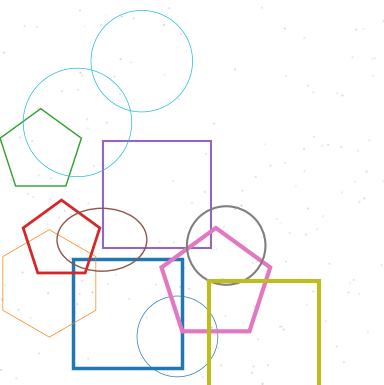[{"shape": "square", "thickness": 2.5, "radius": 0.71, "center": [0.331, 0.186]}, {"shape": "circle", "thickness": 0.5, "radius": 0.52, "center": [0.461, 0.126]}, {"shape": "hexagon", "thickness": 0.5, "radius": 0.7, "center": [0.128, 0.264]}, {"shape": "pentagon", "thickness": 1, "radius": 0.56, "center": [0.106, 0.607]}, {"shape": "pentagon", "thickness": 2, "radius": 0.52, "center": [0.16, 0.376]}, {"shape": "square", "thickness": 1.5, "radius": 0.7, "center": [0.408, 0.495]}, {"shape": "oval", "thickness": 1, "radius": 0.58, "center": [0.265, 0.377]}, {"shape": "pentagon", "thickness": 3, "radius": 0.74, "center": [0.561, 0.26]}, {"shape": "circle", "thickness": 1.5, "radius": 0.51, "center": [0.588, 0.362]}, {"shape": "square", "thickness": 3, "radius": 0.71, "center": [0.687, 0.127]}, {"shape": "circle", "thickness": 0.5, "radius": 0.66, "center": [0.368, 0.841]}, {"shape": "circle", "thickness": 0.5, "radius": 0.7, "center": [0.201, 0.682]}]